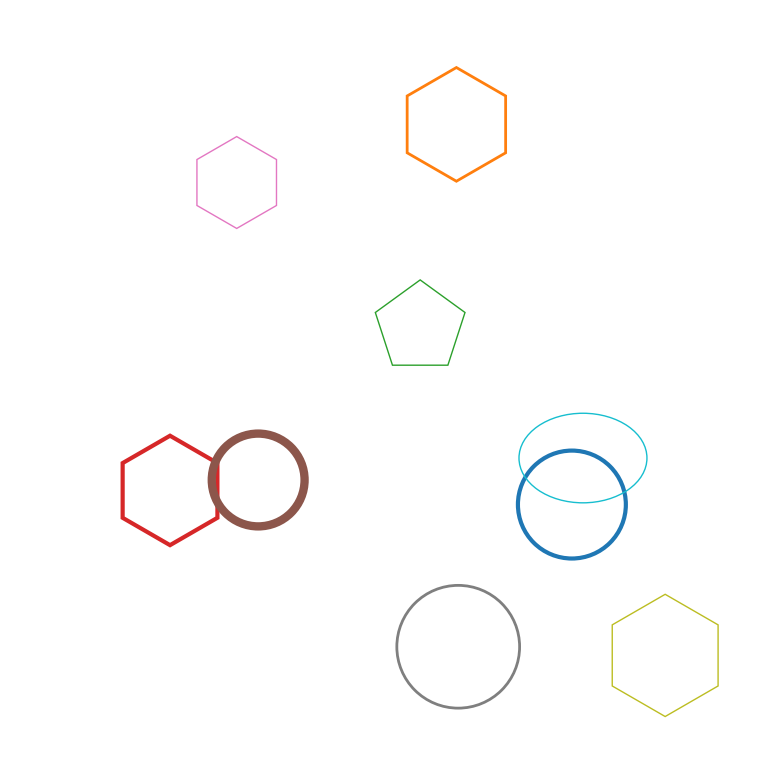[{"shape": "circle", "thickness": 1.5, "radius": 0.35, "center": [0.743, 0.345]}, {"shape": "hexagon", "thickness": 1, "radius": 0.37, "center": [0.593, 0.838]}, {"shape": "pentagon", "thickness": 0.5, "radius": 0.31, "center": [0.546, 0.575]}, {"shape": "hexagon", "thickness": 1.5, "radius": 0.36, "center": [0.221, 0.363]}, {"shape": "circle", "thickness": 3, "radius": 0.3, "center": [0.335, 0.377]}, {"shape": "hexagon", "thickness": 0.5, "radius": 0.3, "center": [0.307, 0.763]}, {"shape": "circle", "thickness": 1, "radius": 0.4, "center": [0.595, 0.16]}, {"shape": "hexagon", "thickness": 0.5, "radius": 0.4, "center": [0.864, 0.149]}, {"shape": "oval", "thickness": 0.5, "radius": 0.42, "center": [0.757, 0.405]}]